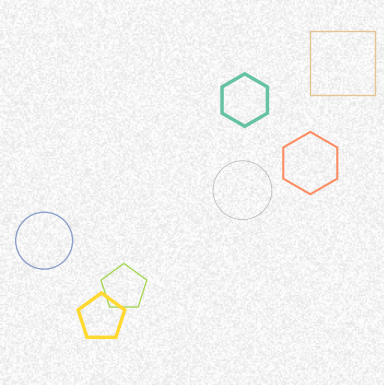[{"shape": "hexagon", "thickness": 2.5, "radius": 0.34, "center": [0.636, 0.74]}, {"shape": "hexagon", "thickness": 1.5, "radius": 0.41, "center": [0.806, 0.576]}, {"shape": "circle", "thickness": 1, "radius": 0.37, "center": [0.115, 0.375]}, {"shape": "pentagon", "thickness": 1, "radius": 0.31, "center": [0.322, 0.253]}, {"shape": "pentagon", "thickness": 2.5, "radius": 0.32, "center": [0.264, 0.175]}, {"shape": "square", "thickness": 1, "radius": 0.42, "center": [0.889, 0.836]}, {"shape": "circle", "thickness": 0.5, "radius": 0.38, "center": [0.63, 0.506]}]